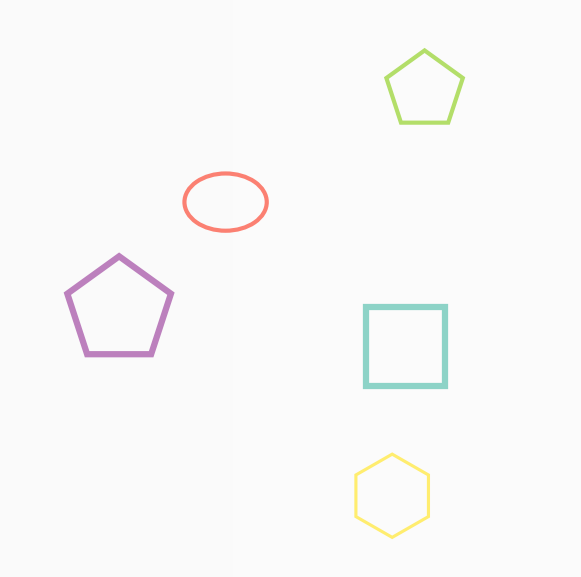[{"shape": "square", "thickness": 3, "radius": 0.34, "center": [0.698, 0.399]}, {"shape": "oval", "thickness": 2, "radius": 0.35, "center": [0.388, 0.649]}, {"shape": "pentagon", "thickness": 2, "radius": 0.35, "center": [0.73, 0.843]}, {"shape": "pentagon", "thickness": 3, "radius": 0.47, "center": [0.205, 0.462]}, {"shape": "hexagon", "thickness": 1.5, "radius": 0.36, "center": [0.675, 0.141]}]